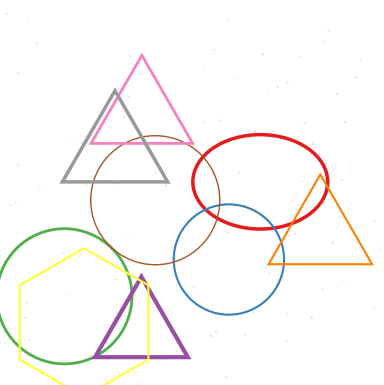[{"shape": "oval", "thickness": 2.5, "radius": 0.88, "center": [0.676, 0.528]}, {"shape": "circle", "thickness": 1.5, "radius": 0.72, "center": [0.594, 0.326]}, {"shape": "circle", "thickness": 2, "radius": 0.88, "center": [0.167, 0.23]}, {"shape": "triangle", "thickness": 3, "radius": 0.7, "center": [0.367, 0.142]}, {"shape": "triangle", "thickness": 1.5, "radius": 0.78, "center": [0.832, 0.391]}, {"shape": "hexagon", "thickness": 1.5, "radius": 0.96, "center": [0.218, 0.163]}, {"shape": "circle", "thickness": 1, "radius": 0.84, "center": [0.403, 0.48]}, {"shape": "triangle", "thickness": 2, "radius": 0.76, "center": [0.368, 0.704]}, {"shape": "triangle", "thickness": 2.5, "radius": 0.79, "center": [0.299, 0.607]}]